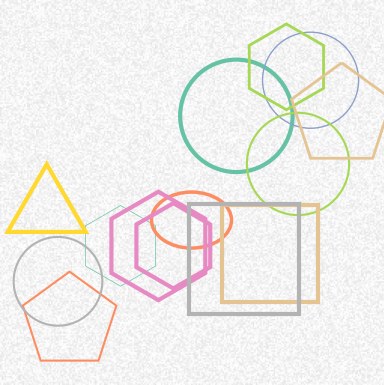[{"shape": "hexagon", "thickness": 0.5, "radius": 0.52, "center": [0.313, 0.361]}, {"shape": "circle", "thickness": 3, "radius": 0.73, "center": [0.614, 0.699]}, {"shape": "pentagon", "thickness": 1.5, "radius": 0.64, "center": [0.181, 0.167]}, {"shape": "oval", "thickness": 2.5, "radius": 0.52, "center": [0.497, 0.428]}, {"shape": "circle", "thickness": 1, "radius": 0.62, "center": [0.807, 0.792]}, {"shape": "hexagon", "thickness": 3, "radius": 0.55, "center": [0.45, 0.362]}, {"shape": "hexagon", "thickness": 3, "radius": 0.7, "center": [0.411, 0.361]}, {"shape": "circle", "thickness": 1.5, "radius": 0.66, "center": [0.774, 0.574]}, {"shape": "hexagon", "thickness": 2, "radius": 0.56, "center": [0.744, 0.826]}, {"shape": "triangle", "thickness": 3, "radius": 0.59, "center": [0.121, 0.456]}, {"shape": "pentagon", "thickness": 2, "radius": 0.69, "center": [0.888, 0.7]}, {"shape": "square", "thickness": 3, "radius": 0.62, "center": [0.7, 0.342]}, {"shape": "square", "thickness": 3, "radius": 0.71, "center": [0.634, 0.327]}, {"shape": "circle", "thickness": 1.5, "radius": 0.58, "center": [0.151, 0.269]}]